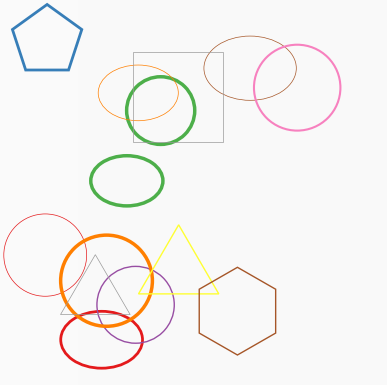[{"shape": "circle", "thickness": 0.5, "radius": 0.53, "center": [0.117, 0.337]}, {"shape": "oval", "thickness": 2, "radius": 0.53, "center": [0.262, 0.118]}, {"shape": "pentagon", "thickness": 2, "radius": 0.47, "center": [0.122, 0.894]}, {"shape": "circle", "thickness": 2.5, "radius": 0.44, "center": [0.415, 0.713]}, {"shape": "oval", "thickness": 2.5, "radius": 0.47, "center": [0.327, 0.53]}, {"shape": "circle", "thickness": 1, "radius": 0.5, "center": [0.35, 0.208]}, {"shape": "oval", "thickness": 0.5, "radius": 0.52, "center": [0.357, 0.759]}, {"shape": "circle", "thickness": 2.5, "radius": 0.59, "center": [0.275, 0.271]}, {"shape": "triangle", "thickness": 1, "radius": 0.6, "center": [0.461, 0.296]}, {"shape": "oval", "thickness": 0.5, "radius": 0.6, "center": [0.645, 0.823]}, {"shape": "hexagon", "thickness": 1, "radius": 0.57, "center": [0.613, 0.192]}, {"shape": "circle", "thickness": 1.5, "radius": 0.56, "center": [0.767, 0.772]}, {"shape": "triangle", "thickness": 0.5, "radius": 0.52, "center": [0.246, 0.235]}, {"shape": "square", "thickness": 0.5, "radius": 0.58, "center": [0.459, 0.749]}]